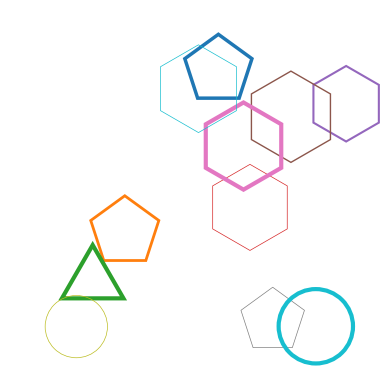[{"shape": "pentagon", "thickness": 2.5, "radius": 0.46, "center": [0.567, 0.819]}, {"shape": "pentagon", "thickness": 2, "radius": 0.46, "center": [0.324, 0.399]}, {"shape": "triangle", "thickness": 3, "radius": 0.46, "center": [0.241, 0.271]}, {"shape": "hexagon", "thickness": 0.5, "radius": 0.56, "center": [0.649, 0.461]}, {"shape": "hexagon", "thickness": 1.5, "radius": 0.49, "center": [0.899, 0.731]}, {"shape": "hexagon", "thickness": 1, "radius": 0.59, "center": [0.756, 0.697]}, {"shape": "hexagon", "thickness": 3, "radius": 0.57, "center": [0.632, 0.621]}, {"shape": "pentagon", "thickness": 0.5, "radius": 0.43, "center": [0.708, 0.167]}, {"shape": "circle", "thickness": 0.5, "radius": 0.4, "center": [0.198, 0.152]}, {"shape": "hexagon", "thickness": 0.5, "radius": 0.57, "center": [0.516, 0.77]}, {"shape": "circle", "thickness": 3, "radius": 0.48, "center": [0.82, 0.153]}]